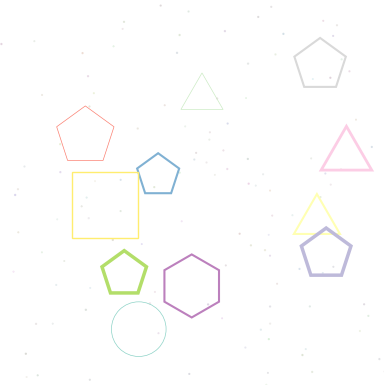[{"shape": "circle", "thickness": 0.5, "radius": 0.35, "center": [0.36, 0.145]}, {"shape": "triangle", "thickness": 1.5, "radius": 0.35, "center": [0.823, 0.427]}, {"shape": "pentagon", "thickness": 2.5, "radius": 0.34, "center": [0.847, 0.34]}, {"shape": "pentagon", "thickness": 0.5, "radius": 0.39, "center": [0.222, 0.647]}, {"shape": "pentagon", "thickness": 1.5, "radius": 0.29, "center": [0.411, 0.545]}, {"shape": "pentagon", "thickness": 2.5, "radius": 0.3, "center": [0.323, 0.288]}, {"shape": "triangle", "thickness": 2, "radius": 0.38, "center": [0.9, 0.596]}, {"shape": "pentagon", "thickness": 1.5, "radius": 0.35, "center": [0.831, 0.831]}, {"shape": "hexagon", "thickness": 1.5, "radius": 0.41, "center": [0.498, 0.257]}, {"shape": "triangle", "thickness": 0.5, "radius": 0.32, "center": [0.525, 0.747]}, {"shape": "square", "thickness": 1, "radius": 0.42, "center": [0.273, 0.467]}]